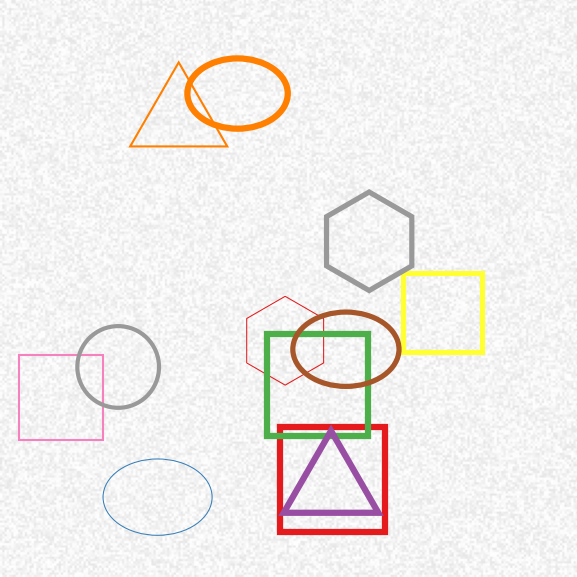[{"shape": "square", "thickness": 3, "radius": 0.46, "center": [0.575, 0.169]}, {"shape": "hexagon", "thickness": 0.5, "radius": 0.38, "center": [0.494, 0.409]}, {"shape": "oval", "thickness": 0.5, "radius": 0.47, "center": [0.273, 0.138]}, {"shape": "square", "thickness": 3, "radius": 0.44, "center": [0.55, 0.332]}, {"shape": "triangle", "thickness": 3, "radius": 0.47, "center": [0.573, 0.159]}, {"shape": "oval", "thickness": 3, "radius": 0.43, "center": [0.411, 0.837]}, {"shape": "triangle", "thickness": 1, "radius": 0.49, "center": [0.309, 0.794]}, {"shape": "square", "thickness": 2.5, "radius": 0.34, "center": [0.766, 0.458]}, {"shape": "oval", "thickness": 2.5, "radius": 0.46, "center": [0.599, 0.394]}, {"shape": "square", "thickness": 1, "radius": 0.37, "center": [0.106, 0.311]}, {"shape": "circle", "thickness": 2, "radius": 0.35, "center": [0.205, 0.364]}, {"shape": "hexagon", "thickness": 2.5, "radius": 0.43, "center": [0.639, 0.581]}]